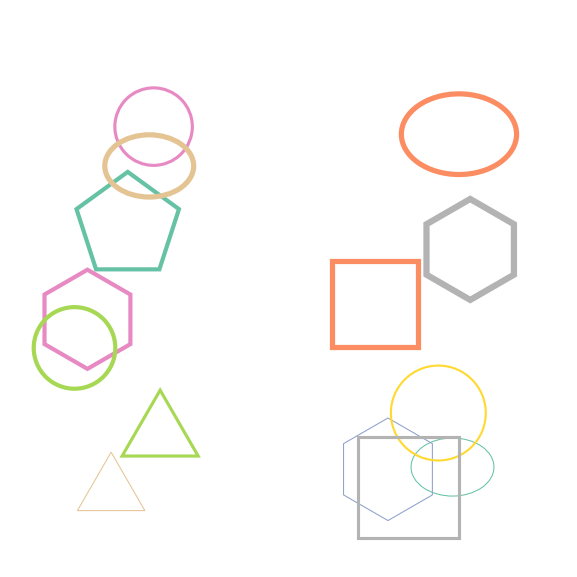[{"shape": "oval", "thickness": 0.5, "radius": 0.36, "center": [0.784, 0.19]}, {"shape": "pentagon", "thickness": 2, "radius": 0.47, "center": [0.221, 0.608]}, {"shape": "oval", "thickness": 2.5, "radius": 0.5, "center": [0.795, 0.767]}, {"shape": "square", "thickness": 2.5, "radius": 0.37, "center": [0.649, 0.473]}, {"shape": "hexagon", "thickness": 0.5, "radius": 0.44, "center": [0.672, 0.187]}, {"shape": "circle", "thickness": 1.5, "radius": 0.34, "center": [0.266, 0.78]}, {"shape": "hexagon", "thickness": 2, "radius": 0.43, "center": [0.151, 0.446]}, {"shape": "circle", "thickness": 2, "radius": 0.35, "center": [0.129, 0.397]}, {"shape": "triangle", "thickness": 1.5, "radius": 0.38, "center": [0.277, 0.247]}, {"shape": "circle", "thickness": 1, "radius": 0.41, "center": [0.759, 0.284]}, {"shape": "triangle", "thickness": 0.5, "radius": 0.34, "center": [0.192, 0.149]}, {"shape": "oval", "thickness": 2.5, "radius": 0.38, "center": [0.258, 0.712]}, {"shape": "square", "thickness": 1.5, "radius": 0.44, "center": [0.707, 0.155]}, {"shape": "hexagon", "thickness": 3, "radius": 0.44, "center": [0.814, 0.567]}]